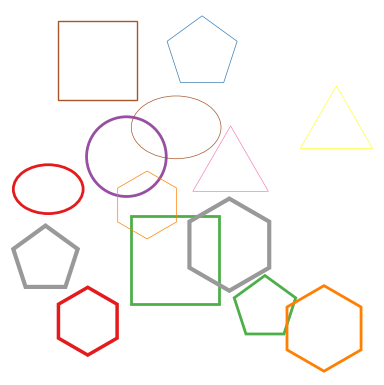[{"shape": "hexagon", "thickness": 2.5, "radius": 0.44, "center": [0.228, 0.166]}, {"shape": "oval", "thickness": 2, "radius": 0.45, "center": [0.125, 0.509]}, {"shape": "pentagon", "thickness": 0.5, "radius": 0.48, "center": [0.525, 0.863]}, {"shape": "square", "thickness": 2, "radius": 0.57, "center": [0.454, 0.324]}, {"shape": "pentagon", "thickness": 2, "radius": 0.42, "center": [0.688, 0.2]}, {"shape": "circle", "thickness": 2, "radius": 0.52, "center": [0.328, 0.593]}, {"shape": "hexagon", "thickness": 0.5, "radius": 0.44, "center": [0.382, 0.468]}, {"shape": "hexagon", "thickness": 2, "radius": 0.56, "center": [0.842, 0.147]}, {"shape": "triangle", "thickness": 0.5, "radius": 0.54, "center": [0.874, 0.669]}, {"shape": "oval", "thickness": 0.5, "radius": 0.58, "center": [0.458, 0.669]}, {"shape": "square", "thickness": 1, "radius": 0.51, "center": [0.253, 0.843]}, {"shape": "triangle", "thickness": 0.5, "radius": 0.57, "center": [0.599, 0.56]}, {"shape": "pentagon", "thickness": 3, "radius": 0.44, "center": [0.118, 0.326]}, {"shape": "hexagon", "thickness": 3, "radius": 0.6, "center": [0.596, 0.365]}]